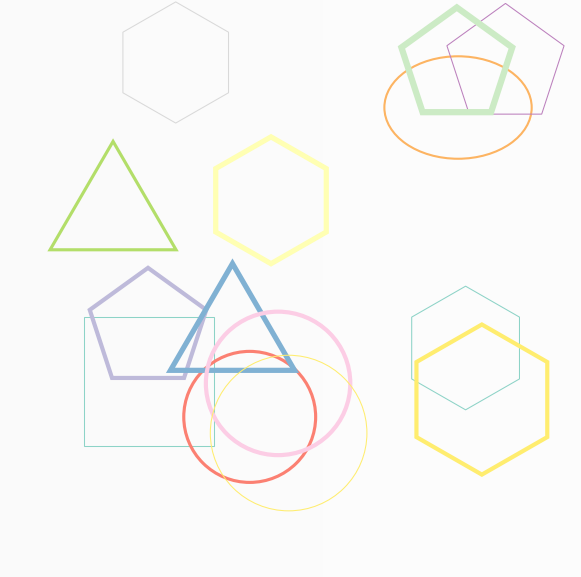[{"shape": "hexagon", "thickness": 0.5, "radius": 0.54, "center": [0.801, 0.397]}, {"shape": "square", "thickness": 0.5, "radius": 0.56, "center": [0.256, 0.339]}, {"shape": "hexagon", "thickness": 2.5, "radius": 0.55, "center": [0.466, 0.652]}, {"shape": "pentagon", "thickness": 2, "radius": 0.53, "center": [0.255, 0.43]}, {"shape": "circle", "thickness": 1.5, "radius": 0.57, "center": [0.43, 0.277]}, {"shape": "triangle", "thickness": 2.5, "radius": 0.62, "center": [0.4, 0.419]}, {"shape": "oval", "thickness": 1, "radius": 0.63, "center": [0.788, 0.813]}, {"shape": "triangle", "thickness": 1.5, "radius": 0.63, "center": [0.195, 0.629]}, {"shape": "circle", "thickness": 2, "radius": 0.62, "center": [0.478, 0.335]}, {"shape": "hexagon", "thickness": 0.5, "radius": 0.52, "center": [0.302, 0.891]}, {"shape": "pentagon", "thickness": 0.5, "radius": 0.53, "center": [0.87, 0.887]}, {"shape": "pentagon", "thickness": 3, "radius": 0.5, "center": [0.786, 0.886]}, {"shape": "hexagon", "thickness": 2, "radius": 0.65, "center": [0.829, 0.307]}, {"shape": "circle", "thickness": 0.5, "radius": 0.67, "center": [0.497, 0.249]}]